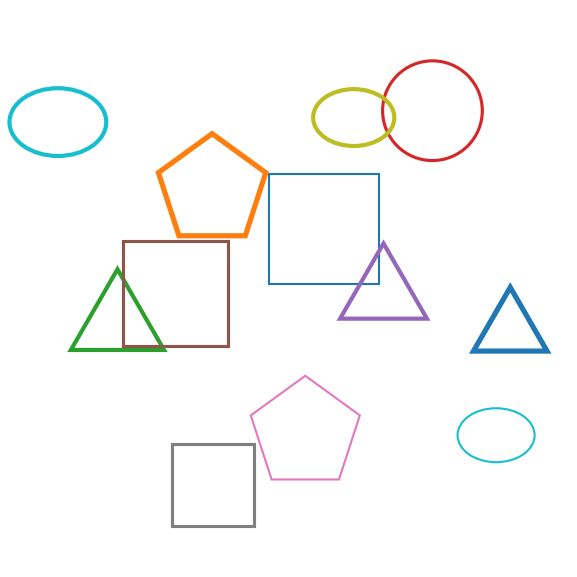[{"shape": "square", "thickness": 1, "radius": 0.47, "center": [0.561, 0.603]}, {"shape": "triangle", "thickness": 2.5, "radius": 0.37, "center": [0.884, 0.428]}, {"shape": "pentagon", "thickness": 2.5, "radius": 0.49, "center": [0.367, 0.67]}, {"shape": "triangle", "thickness": 2, "radius": 0.47, "center": [0.203, 0.44]}, {"shape": "circle", "thickness": 1.5, "radius": 0.43, "center": [0.749, 0.807]}, {"shape": "triangle", "thickness": 2, "radius": 0.43, "center": [0.664, 0.491]}, {"shape": "square", "thickness": 1.5, "radius": 0.45, "center": [0.303, 0.49]}, {"shape": "pentagon", "thickness": 1, "radius": 0.5, "center": [0.529, 0.249]}, {"shape": "square", "thickness": 1.5, "radius": 0.36, "center": [0.369, 0.159]}, {"shape": "oval", "thickness": 2, "radius": 0.35, "center": [0.613, 0.796]}, {"shape": "oval", "thickness": 1, "radius": 0.33, "center": [0.859, 0.246]}, {"shape": "oval", "thickness": 2, "radius": 0.42, "center": [0.1, 0.788]}]